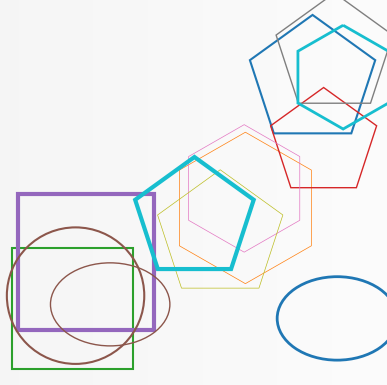[{"shape": "oval", "thickness": 2, "radius": 0.77, "center": [0.87, 0.173]}, {"shape": "pentagon", "thickness": 1.5, "radius": 0.85, "center": [0.807, 0.791]}, {"shape": "hexagon", "thickness": 0.5, "radius": 0.98, "center": [0.633, 0.46]}, {"shape": "square", "thickness": 1.5, "radius": 0.79, "center": [0.187, 0.199]}, {"shape": "pentagon", "thickness": 1, "radius": 0.72, "center": [0.835, 0.629]}, {"shape": "square", "thickness": 3, "radius": 0.88, "center": [0.223, 0.32]}, {"shape": "oval", "thickness": 1, "radius": 0.77, "center": [0.284, 0.209]}, {"shape": "circle", "thickness": 1.5, "radius": 0.89, "center": [0.195, 0.232]}, {"shape": "hexagon", "thickness": 0.5, "radius": 0.83, "center": [0.63, 0.511]}, {"shape": "pentagon", "thickness": 1, "radius": 0.79, "center": [0.863, 0.86]}, {"shape": "pentagon", "thickness": 0.5, "radius": 0.85, "center": [0.568, 0.389]}, {"shape": "pentagon", "thickness": 3, "radius": 0.8, "center": [0.502, 0.431]}, {"shape": "hexagon", "thickness": 2, "radius": 0.67, "center": [0.886, 0.8]}]